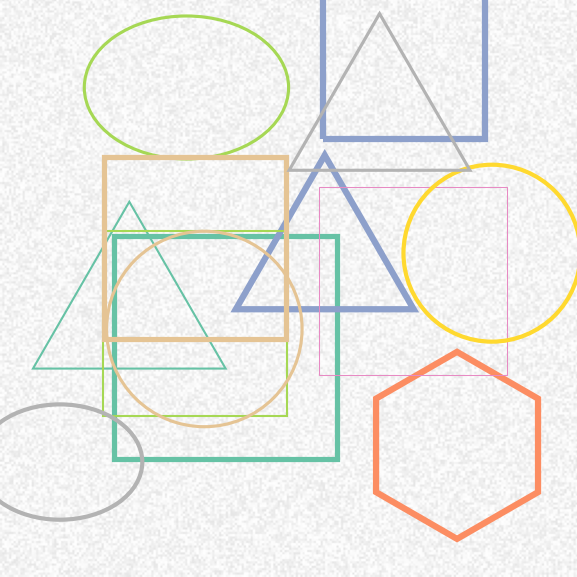[{"shape": "triangle", "thickness": 1, "radius": 0.96, "center": [0.224, 0.457]}, {"shape": "square", "thickness": 2.5, "radius": 0.97, "center": [0.391, 0.398]}, {"shape": "hexagon", "thickness": 3, "radius": 0.81, "center": [0.791, 0.228]}, {"shape": "triangle", "thickness": 3, "radius": 0.89, "center": [0.562, 0.553]}, {"shape": "square", "thickness": 3, "radius": 0.7, "center": [0.7, 0.898]}, {"shape": "square", "thickness": 0.5, "radius": 0.81, "center": [0.715, 0.513]}, {"shape": "square", "thickness": 1, "radius": 0.8, "center": [0.338, 0.439]}, {"shape": "oval", "thickness": 1.5, "radius": 0.88, "center": [0.323, 0.848]}, {"shape": "circle", "thickness": 2, "radius": 0.77, "center": [0.852, 0.561]}, {"shape": "square", "thickness": 2.5, "radius": 0.79, "center": [0.338, 0.57]}, {"shape": "circle", "thickness": 1.5, "radius": 0.85, "center": [0.354, 0.429]}, {"shape": "oval", "thickness": 2, "radius": 0.71, "center": [0.104, 0.199]}, {"shape": "triangle", "thickness": 1.5, "radius": 0.9, "center": [0.657, 0.795]}]